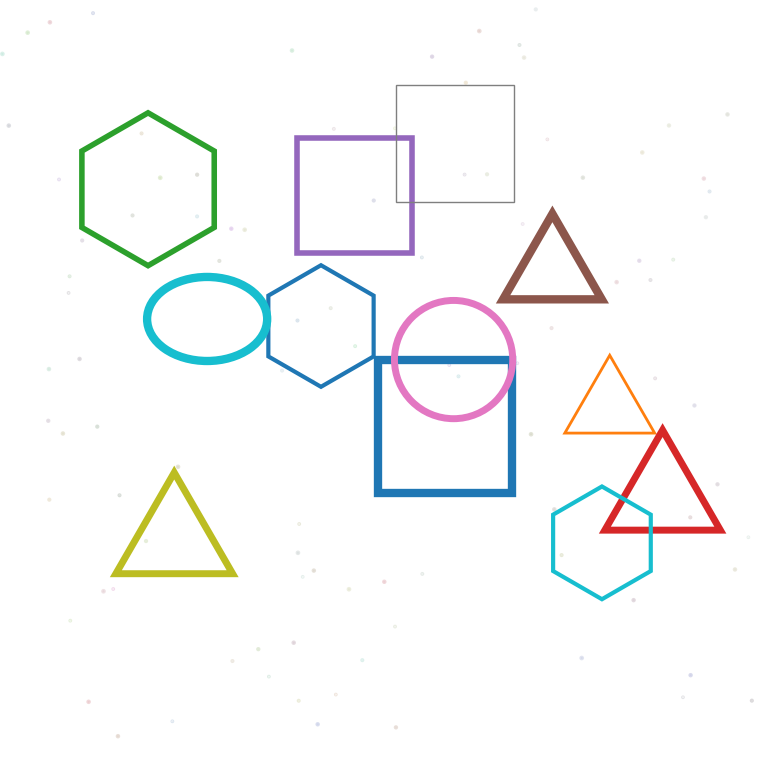[{"shape": "hexagon", "thickness": 1.5, "radius": 0.39, "center": [0.417, 0.577]}, {"shape": "square", "thickness": 3, "radius": 0.43, "center": [0.578, 0.446]}, {"shape": "triangle", "thickness": 1, "radius": 0.34, "center": [0.792, 0.471]}, {"shape": "hexagon", "thickness": 2, "radius": 0.5, "center": [0.192, 0.754]}, {"shape": "triangle", "thickness": 2.5, "radius": 0.43, "center": [0.861, 0.355]}, {"shape": "square", "thickness": 2, "radius": 0.37, "center": [0.461, 0.746]}, {"shape": "triangle", "thickness": 3, "radius": 0.37, "center": [0.717, 0.648]}, {"shape": "circle", "thickness": 2.5, "radius": 0.38, "center": [0.589, 0.533]}, {"shape": "square", "thickness": 0.5, "radius": 0.38, "center": [0.591, 0.814]}, {"shape": "triangle", "thickness": 2.5, "radius": 0.44, "center": [0.226, 0.299]}, {"shape": "oval", "thickness": 3, "radius": 0.39, "center": [0.269, 0.586]}, {"shape": "hexagon", "thickness": 1.5, "radius": 0.37, "center": [0.782, 0.295]}]